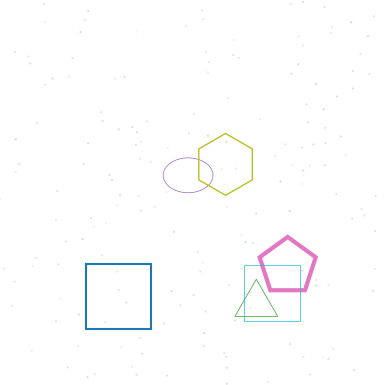[{"shape": "square", "thickness": 1.5, "radius": 0.42, "center": [0.307, 0.23]}, {"shape": "triangle", "thickness": 0.5, "radius": 0.32, "center": [0.666, 0.21]}, {"shape": "oval", "thickness": 0.5, "radius": 0.32, "center": [0.489, 0.545]}, {"shape": "pentagon", "thickness": 3, "radius": 0.38, "center": [0.747, 0.308]}, {"shape": "hexagon", "thickness": 1, "radius": 0.4, "center": [0.586, 0.573]}, {"shape": "square", "thickness": 0.5, "radius": 0.36, "center": [0.706, 0.239]}]